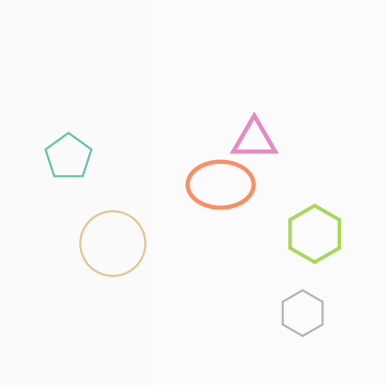[{"shape": "pentagon", "thickness": 1.5, "radius": 0.31, "center": [0.177, 0.593]}, {"shape": "oval", "thickness": 3, "radius": 0.43, "center": [0.569, 0.52]}, {"shape": "triangle", "thickness": 3, "radius": 0.31, "center": [0.656, 0.638]}, {"shape": "hexagon", "thickness": 2.5, "radius": 0.37, "center": [0.812, 0.393]}, {"shape": "circle", "thickness": 1.5, "radius": 0.42, "center": [0.291, 0.367]}, {"shape": "hexagon", "thickness": 1.5, "radius": 0.3, "center": [0.781, 0.187]}]